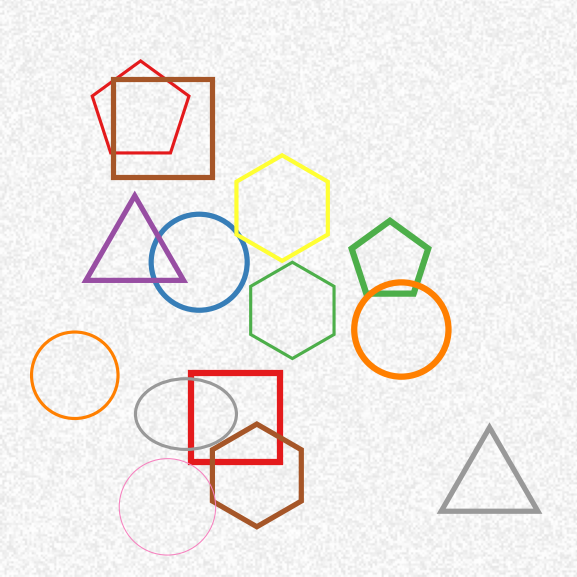[{"shape": "square", "thickness": 3, "radius": 0.39, "center": [0.408, 0.276]}, {"shape": "pentagon", "thickness": 1.5, "radius": 0.44, "center": [0.243, 0.806]}, {"shape": "circle", "thickness": 2.5, "radius": 0.42, "center": [0.345, 0.545]}, {"shape": "pentagon", "thickness": 3, "radius": 0.35, "center": [0.675, 0.547]}, {"shape": "hexagon", "thickness": 1.5, "radius": 0.42, "center": [0.506, 0.462]}, {"shape": "triangle", "thickness": 2.5, "radius": 0.49, "center": [0.233, 0.562]}, {"shape": "circle", "thickness": 3, "radius": 0.41, "center": [0.695, 0.429]}, {"shape": "circle", "thickness": 1.5, "radius": 0.37, "center": [0.129, 0.349]}, {"shape": "hexagon", "thickness": 2, "radius": 0.46, "center": [0.489, 0.639]}, {"shape": "hexagon", "thickness": 2.5, "radius": 0.44, "center": [0.445, 0.176]}, {"shape": "square", "thickness": 2.5, "radius": 0.43, "center": [0.281, 0.777]}, {"shape": "circle", "thickness": 0.5, "radius": 0.42, "center": [0.29, 0.121]}, {"shape": "oval", "thickness": 1.5, "radius": 0.44, "center": [0.322, 0.282]}, {"shape": "triangle", "thickness": 2.5, "radius": 0.48, "center": [0.848, 0.162]}]